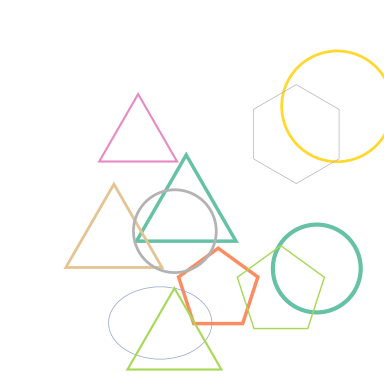[{"shape": "circle", "thickness": 3, "radius": 0.57, "center": [0.823, 0.303]}, {"shape": "triangle", "thickness": 2.5, "radius": 0.75, "center": [0.484, 0.448]}, {"shape": "pentagon", "thickness": 2.5, "radius": 0.54, "center": [0.567, 0.247]}, {"shape": "oval", "thickness": 0.5, "radius": 0.67, "center": [0.416, 0.161]}, {"shape": "triangle", "thickness": 1.5, "radius": 0.58, "center": [0.359, 0.639]}, {"shape": "triangle", "thickness": 1.5, "radius": 0.7, "center": [0.453, 0.111]}, {"shape": "pentagon", "thickness": 1, "radius": 0.59, "center": [0.729, 0.243]}, {"shape": "circle", "thickness": 2, "radius": 0.72, "center": [0.876, 0.724]}, {"shape": "triangle", "thickness": 2, "radius": 0.72, "center": [0.296, 0.377]}, {"shape": "hexagon", "thickness": 0.5, "radius": 0.64, "center": [0.77, 0.652]}, {"shape": "circle", "thickness": 2, "radius": 0.54, "center": [0.454, 0.4]}]